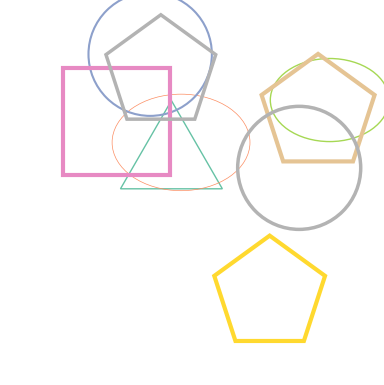[{"shape": "triangle", "thickness": 1, "radius": 0.76, "center": [0.445, 0.586]}, {"shape": "oval", "thickness": 0.5, "radius": 0.9, "center": [0.47, 0.63]}, {"shape": "circle", "thickness": 1.5, "radius": 0.8, "center": [0.39, 0.859]}, {"shape": "square", "thickness": 3, "radius": 0.7, "center": [0.303, 0.684]}, {"shape": "oval", "thickness": 1, "radius": 0.77, "center": [0.856, 0.74]}, {"shape": "pentagon", "thickness": 3, "radius": 0.76, "center": [0.7, 0.237]}, {"shape": "pentagon", "thickness": 3, "radius": 0.77, "center": [0.826, 0.706]}, {"shape": "circle", "thickness": 2.5, "radius": 0.8, "center": [0.777, 0.564]}, {"shape": "pentagon", "thickness": 2.5, "radius": 0.75, "center": [0.418, 0.812]}]